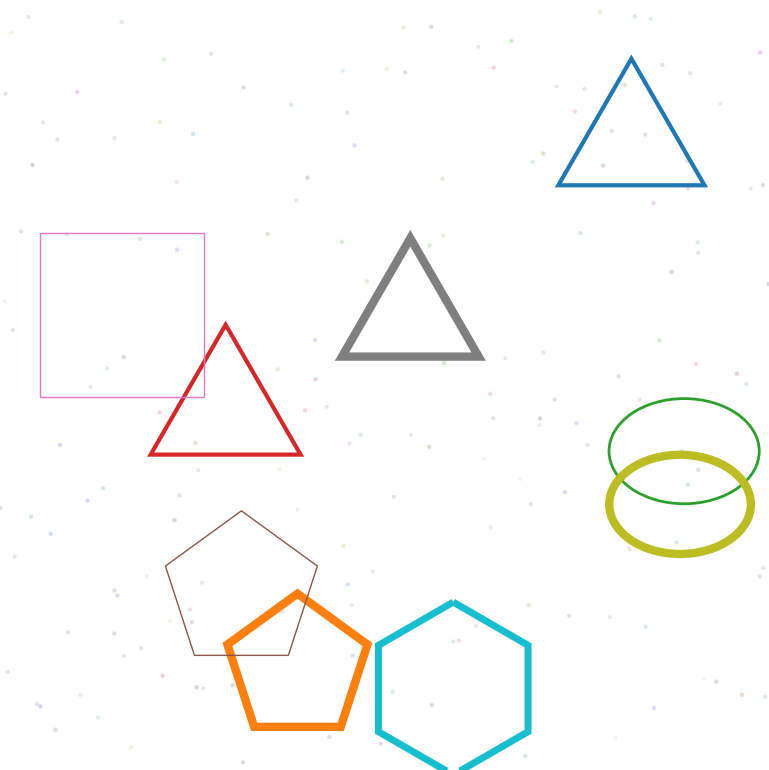[{"shape": "triangle", "thickness": 1.5, "radius": 0.55, "center": [0.82, 0.814]}, {"shape": "pentagon", "thickness": 3, "radius": 0.48, "center": [0.386, 0.133]}, {"shape": "oval", "thickness": 1, "radius": 0.49, "center": [0.888, 0.414]}, {"shape": "triangle", "thickness": 1.5, "radius": 0.56, "center": [0.293, 0.466]}, {"shape": "pentagon", "thickness": 0.5, "radius": 0.52, "center": [0.314, 0.233]}, {"shape": "square", "thickness": 0.5, "radius": 0.53, "center": [0.158, 0.591]}, {"shape": "triangle", "thickness": 3, "radius": 0.51, "center": [0.533, 0.588]}, {"shape": "oval", "thickness": 3, "radius": 0.46, "center": [0.883, 0.345]}, {"shape": "hexagon", "thickness": 2.5, "radius": 0.56, "center": [0.589, 0.106]}]